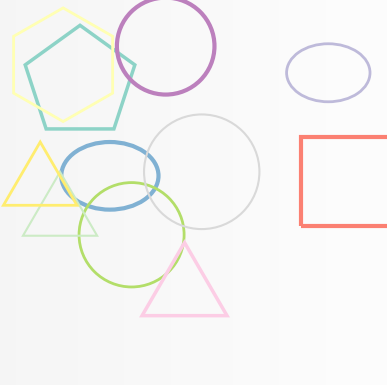[{"shape": "pentagon", "thickness": 2.5, "radius": 0.74, "center": [0.207, 0.785]}, {"shape": "hexagon", "thickness": 2, "radius": 0.74, "center": [0.163, 0.832]}, {"shape": "oval", "thickness": 2, "radius": 0.54, "center": [0.847, 0.811]}, {"shape": "square", "thickness": 3, "radius": 0.58, "center": [0.891, 0.528]}, {"shape": "oval", "thickness": 3, "radius": 0.63, "center": [0.284, 0.543]}, {"shape": "circle", "thickness": 2, "radius": 0.68, "center": [0.34, 0.39]}, {"shape": "triangle", "thickness": 2.5, "radius": 0.63, "center": [0.476, 0.243]}, {"shape": "circle", "thickness": 1.5, "radius": 0.74, "center": [0.521, 0.554]}, {"shape": "circle", "thickness": 3, "radius": 0.63, "center": [0.428, 0.88]}, {"shape": "triangle", "thickness": 1.5, "radius": 0.55, "center": [0.155, 0.443]}, {"shape": "triangle", "thickness": 2, "radius": 0.55, "center": [0.104, 0.522]}]